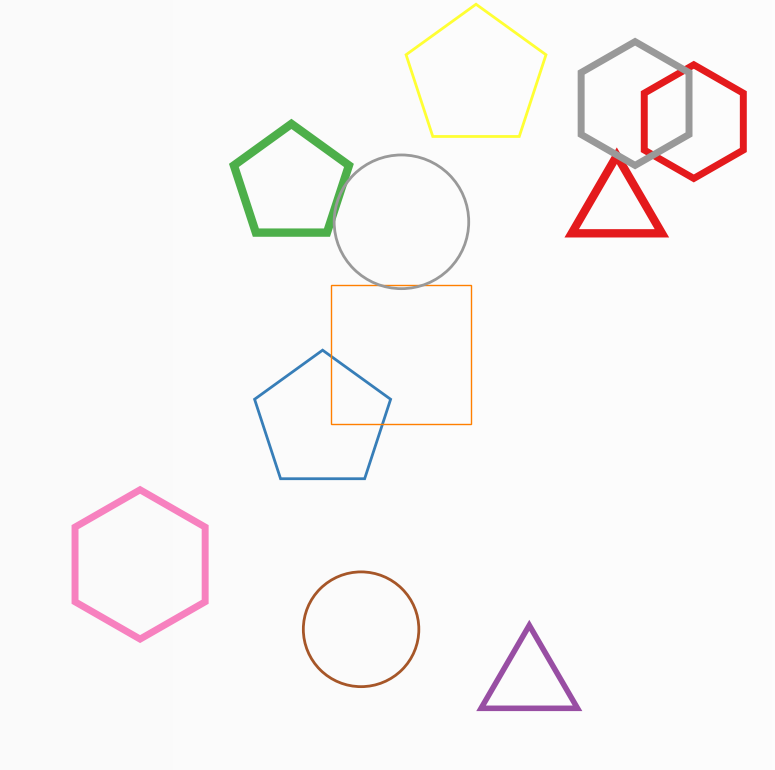[{"shape": "hexagon", "thickness": 2.5, "radius": 0.37, "center": [0.895, 0.842]}, {"shape": "triangle", "thickness": 3, "radius": 0.34, "center": [0.796, 0.731]}, {"shape": "pentagon", "thickness": 1, "radius": 0.46, "center": [0.416, 0.453]}, {"shape": "pentagon", "thickness": 3, "radius": 0.39, "center": [0.376, 0.761]}, {"shape": "triangle", "thickness": 2, "radius": 0.36, "center": [0.683, 0.116]}, {"shape": "square", "thickness": 0.5, "radius": 0.45, "center": [0.517, 0.539]}, {"shape": "pentagon", "thickness": 1, "radius": 0.47, "center": [0.614, 0.9]}, {"shape": "circle", "thickness": 1, "radius": 0.37, "center": [0.466, 0.183]}, {"shape": "hexagon", "thickness": 2.5, "radius": 0.48, "center": [0.181, 0.267]}, {"shape": "circle", "thickness": 1, "radius": 0.43, "center": [0.518, 0.712]}, {"shape": "hexagon", "thickness": 2.5, "radius": 0.4, "center": [0.819, 0.866]}]